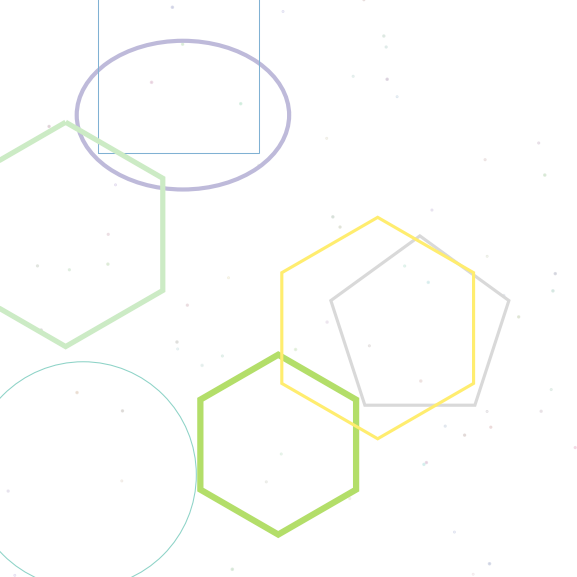[{"shape": "circle", "thickness": 0.5, "radius": 0.98, "center": [0.144, 0.177]}, {"shape": "oval", "thickness": 2, "radius": 0.92, "center": [0.317, 0.8]}, {"shape": "square", "thickness": 0.5, "radius": 0.7, "center": [0.309, 0.874]}, {"shape": "hexagon", "thickness": 3, "radius": 0.78, "center": [0.482, 0.229]}, {"shape": "pentagon", "thickness": 1.5, "radius": 0.81, "center": [0.727, 0.429]}, {"shape": "hexagon", "thickness": 2.5, "radius": 0.97, "center": [0.114, 0.593]}, {"shape": "hexagon", "thickness": 1.5, "radius": 0.96, "center": [0.654, 0.431]}]